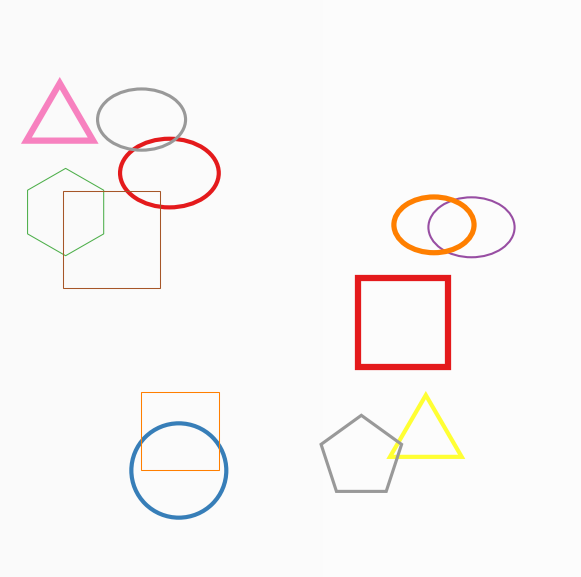[{"shape": "oval", "thickness": 2, "radius": 0.42, "center": [0.291, 0.699]}, {"shape": "square", "thickness": 3, "radius": 0.39, "center": [0.693, 0.441]}, {"shape": "circle", "thickness": 2, "radius": 0.41, "center": [0.308, 0.184]}, {"shape": "hexagon", "thickness": 0.5, "radius": 0.38, "center": [0.113, 0.632]}, {"shape": "oval", "thickness": 1, "radius": 0.37, "center": [0.811, 0.606]}, {"shape": "square", "thickness": 0.5, "radius": 0.33, "center": [0.31, 0.253]}, {"shape": "oval", "thickness": 2.5, "radius": 0.34, "center": [0.747, 0.61]}, {"shape": "triangle", "thickness": 2, "radius": 0.36, "center": [0.733, 0.244]}, {"shape": "square", "thickness": 0.5, "radius": 0.42, "center": [0.192, 0.584]}, {"shape": "triangle", "thickness": 3, "radius": 0.33, "center": [0.103, 0.789]}, {"shape": "pentagon", "thickness": 1.5, "radius": 0.36, "center": [0.622, 0.207]}, {"shape": "oval", "thickness": 1.5, "radius": 0.38, "center": [0.244, 0.792]}]